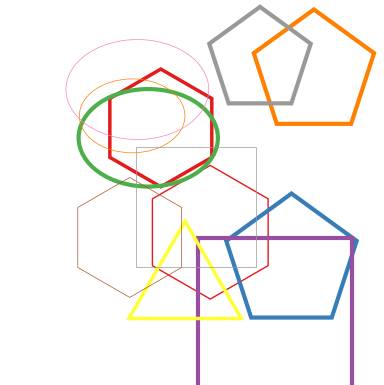[{"shape": "hexagon", "thickness": 1, "radius": 0.87, "center": [0.546, 0.397]}, {"shape": "hexagon", "thickness": 2.5, "radius": 0.76, "center": [0.418, 0.668]}, {"shape": "pentagon", "thickness": 3, "radius": 0.89, "center": [0.757, 0.319]}, {"shape": "oval", "thickness": 3, "radius": 0.9, "center": [0.385, 0.642]}, {"shape": "square", "thickness": 3, "radius": 1.0, "center": [0.714, 0.181]}, {"shape": "pentagon", "thickness": 3, "radius": 0.82, "center": [0.815, 0.811]}, {"shape": "oval", "thickness": 0.5, "radius": 0.69, "center": [0.343, 0.699]}, {"shape": "triangle", "thickness": 2.5, "radius": 0.84, "center": [0.481, 0.257]}, {"shape": "hexagon", "thickness": 0.5, "radius": 0.78, "center": [0.337, 0.383]}, {"shape": "oval", "thickness": 0.5, "radius": 0.93, "center": [0.357, 0.767]}, {"shape": "square", "thickness": 0.5, "radius": 0.78, "center": [0.509, 0.462]}, {"shape": "pentagon", "thickness": 3, "radius": 0.69, "center": [0.675, 0.844]}]